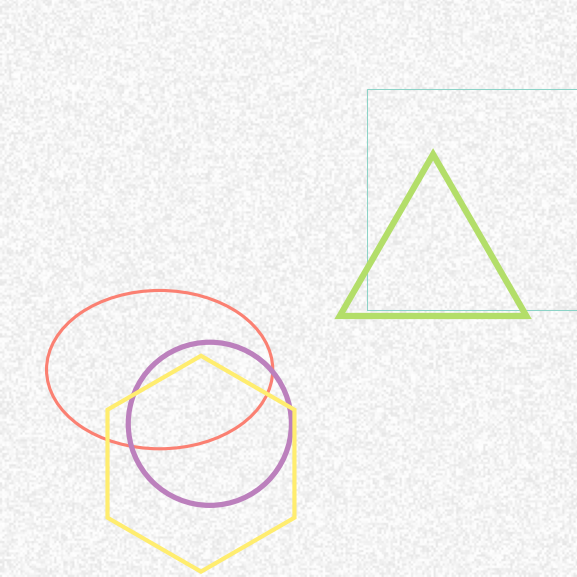[{"shape": "square", "thickness": 0.5, "radius": 0.96, "center": [0.826, 0.654]}, {"shape": "oval", "thickness": 1.5, "radius": 0.98, "center": [0.276, 0.359]}, {"shape": "triangle", "thickness": 3, "radius": 0.93, "center": [0.75, 0.545]}, {"shape": "circle", "thickness": 2.5, "radius": 0.71, "center": [0.363, 0.265]}, {"shape": "hexagon", "thickness": 2, "radius": 0.93, "center": [0.348, 0.196]}]